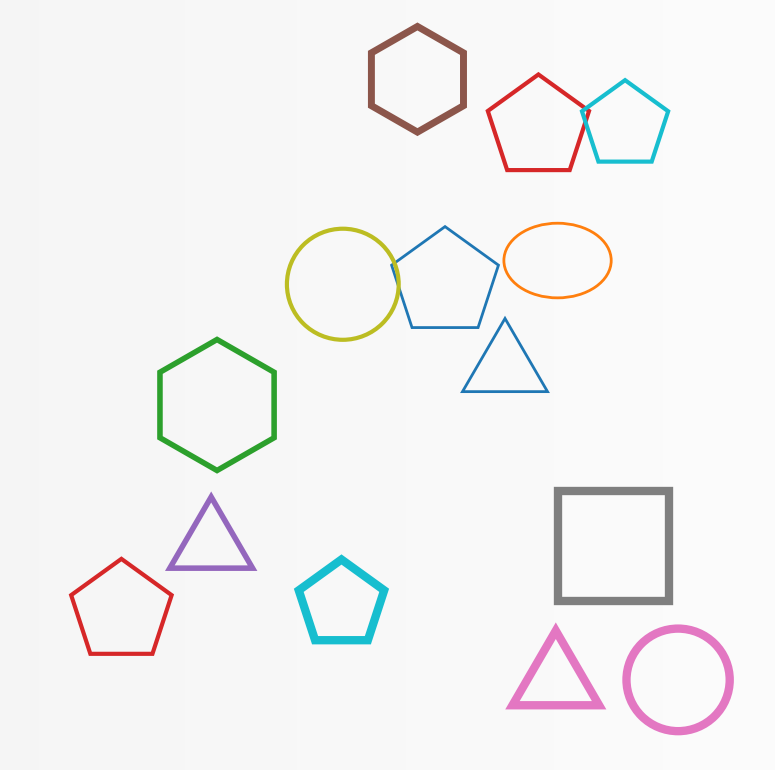[{"shape": "triangle", "thickness": 1, "radius": 0.32, "center": [0.652, 0.523]}, {"shape": "pentagon", "thickness": 1, "radius": 0.36, "center": [0.574, 0.633]}, {"shape": "oval", "thickness": 1, "radius": 0.35, "center": [0.719, 0.662]}, {"shape": "hexagon", "thickness": 2, "radius": 0.43, "center": [0.28, 0.474]}, {"shape": "pentagon", "thickness": 1.5, "radius": 0.34, "center": [0.157, 0.206]}, {"shape": "pentagon", "thickness": 1.5, "radius": 0.34, "center": [0.695, 0.835]}, {"shape": "triangle", "thickness": 2, "radius": 0.31, "center": [0.273, 0.293]}, {"shape": "hexagon", "thickness": 2.5, "radius": 0.34, "center": [0.539, 0.897]}, {"shape": "circle", "thickness": 3, "radius": 0.33, "center": [0.875, 0.117]}, {"shape": "triangle", "thickness": 3, "radius": 0.32, "center": [0.717, 0.116]}, {"shape": "square", "thickness": 3, "radius": 0.36, "center": [0.791, 0.291]}, {"shape": "circle", "thickness": 1.5, "radius": 0.36, "center": [0.442, 0.631]}, {"shape": "pentagon", "thickness": 1.5, "radius": 0.29, "center": [0.807, 0.837]}, {"shape": "pentagon", "thickness": 3, "radius": 0.29, "center": [0.441, 0.215]}]